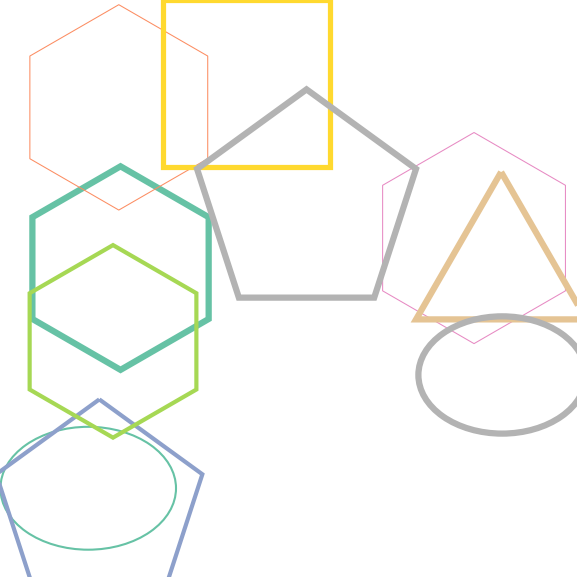[{"shape": "hexagon", "thickness": 3, "radius": 0.88, "center": [0.209, 0.535]}, {"shape": "oval", "thickness": 1, "radius": 0.76, "center": [0.153, 0.154]}, {"shape": "hexagon", "thickness": 0.5, "radius": 0.89, "center": [0.206, 0.813]}, {"shape": "pentagon", "thickness": 2, "radius": 0.94, "center": [0.172, 0.12]}, {"shape": "hexagon", "thickness": 0.5, "radius": 0.91, "center": [0.821, 0.587]}, {"shape": "hexagon", "thickness": 2, "radius": 0.83, "center": [0.196, 0.408]}, {"shape": "square", "thickness": 2.5, "radius": 0.72, "center": [0.426, 0.854]}, {"shape": "triangle", "thickness": 3, "radius": 0.85, "center": [0.868, 0.531]}, {"shape": "oval", "thickness": 3, "radius": 0.73, "center": [0.87, 0.35]}, {"shape": "pentagon", "thickness": 3, "radius": 1.0, "center": [0.531, 0.645]}]